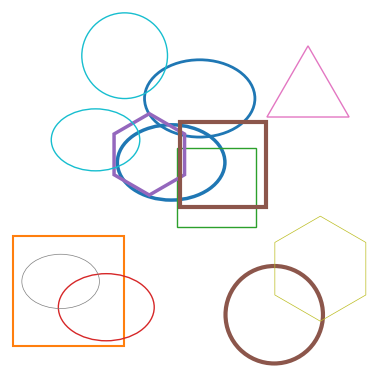[{"shape": "oval", "thickness": 2.5, "radius": 0.7, "center": [0.445, 0.578]}, {"shape": "oval", "thickness": 2, "radius": 0.72, "center": [0.519, 0.744]}, {"shape": "square", "thickness": 1.5, "radius": 0.71, "center": [0.178, 0.244]}, {"shape": "square", "thickness": 1, "radius": 0.52, "center": [0.562, 0.513]}, {"shape": "oval", "thickness": 1, "radius": 0.62, "center": [0.276, 0.202]}, {"shape": "hexagon", "thickness": 2.5, "radius": 0.53, "center": [0.388, 0.599]}, {"shape": "square", "thickness": 3, "radius": 0.56, "center": [0.579, 0.573]}, {"shape": "circle", "thickness": 3, "radius": 0.63, "center": [0.712, 0.182]}, {"shape": "triangle", "thickness": 1, "radius": 0.62, "center": [0.8, 0.758]}, {"shape": "oval", "thickness": 0.5, "radius": 0.5, "center": [0.157, 0.269]}, {"shape": "hexagon", "thickness": 0.5, "radius": 0.68, "center": [0.832, 0.302]}, {"shape": "oval", "thickness": 1, "radius": 0.57, "center": [0.248, 0.637]}, {"shape": "circle", "thickness": 1, "radius": 0.56, "center": [0.324, 0.855]}]